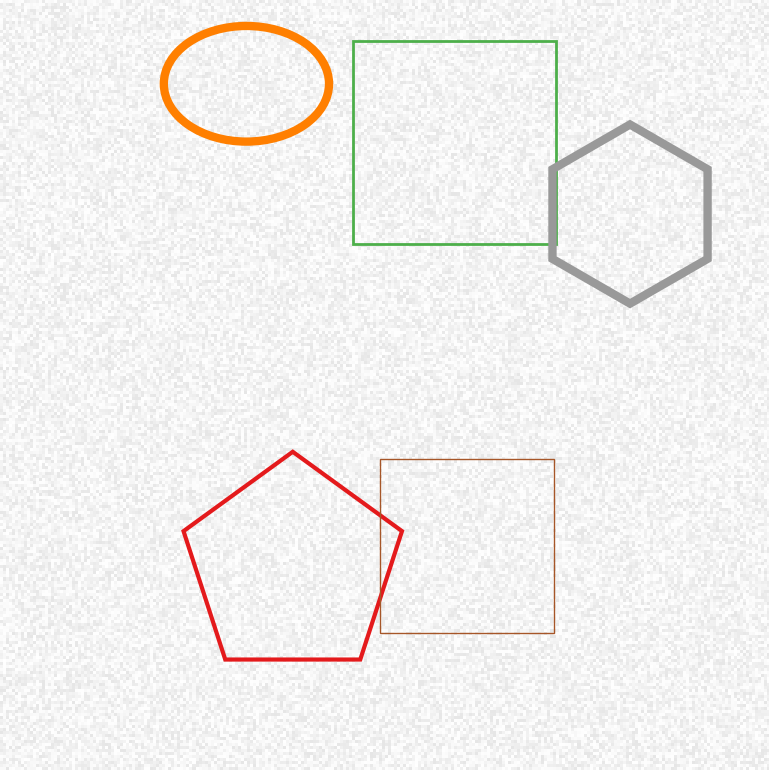[{"shape": "pentagon", "thickness": 1.5, "radius": 0.75, "center": [0.38, 0.264]}, {"shape": "square", "thickness": 1, "radius": 0.66, "center": [0.591, 0.815]}, {"shape": "oval", "thickness": 3, "radius": 0.54, "center": [0.32, 0.891]}, {"shape": "square", "thickness": 0.5, "radius": 0.57, "center": [0.607, 0.291]}, {"shape": "hexagon", "thickness": 3, "radius": 0.58, "center": [0.818, 0.722]}]